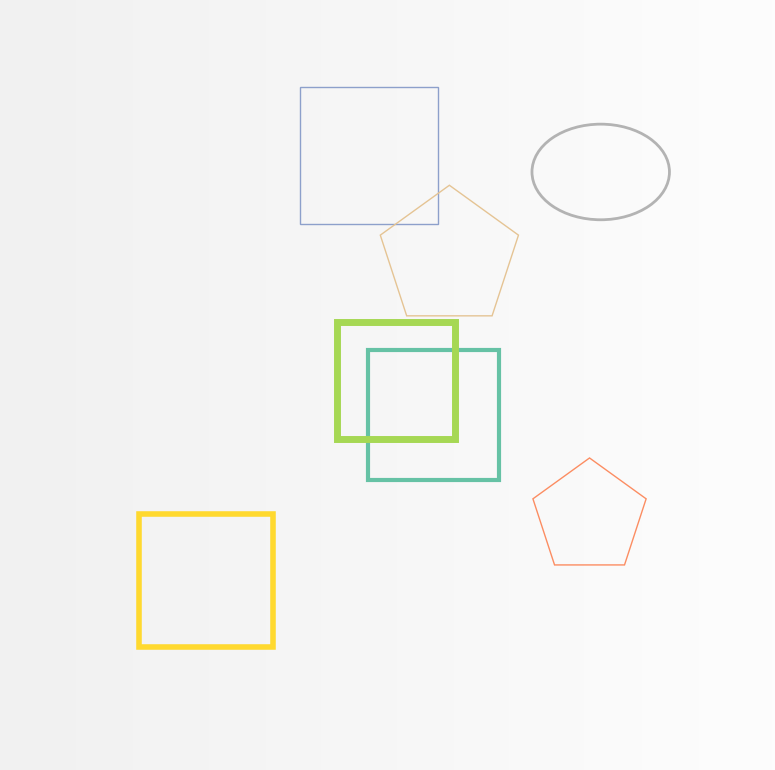[{"shape": "square", "thickness": 1.5, "radius": 0.42, "center": [0.559, 0.461]}, {"shape": "pentagon", "thickness": 0.5, "radius": 0.38, "center": [0.761, 0.328]}, {"shape": "square", "thickness": 0.5, "radius": 0.45, "center": [0.476, 0.798]}, {"shape": "square", "thickness": 2.5, "radius": 0.38, "center": [0.511, 0.506]}, {"shape": "square", "thickness": 2, "radius": 0.43, "center": [0.265, 0.246]}, {"shape": "pentagon", "thickness": 0.5, "radius": 0.47, "center": [0.58, 0.666]}, {"shape": "oval", "thickness": 1, "radius": 0.44, "center": [0.775, 0.777]}]